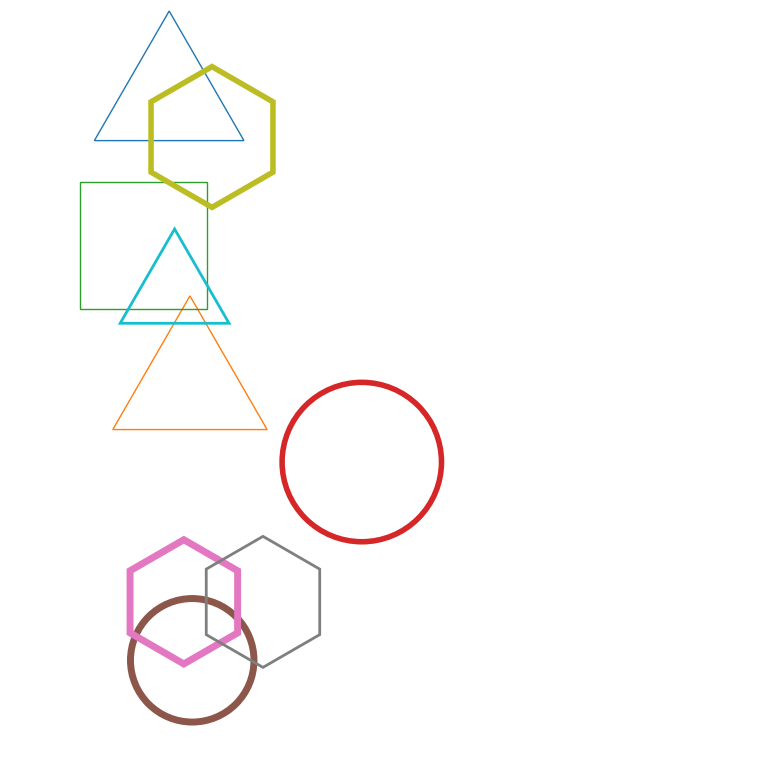[{"shape": "triangle", "thickness": 0.5, "radius": 0.56, "center": [0.22, 0.873]}, {"shape": "triangle", "thickness": 0.5, "radius": 0.58, "center": [0.247, 0.5]}, {"shape": "square", "thickness": 0.5, "radius": 0.41, "center": [0.186, 0.681]}, {"shape": "circle", "thickness": 2, "radius": 0.52, "center": [0.47, 0.4]}, {"shape": "circle", "thickness": 2.5, "radius": 0.4, "center": [0.25, 0.142]}, {"shape": "hexagon", "thickness": 2.5, "radius": 0.4, "center": [0.239, 0.218]}, {"shape": "hexagon", "thickness": 1, "radius": 0.43, "center": [0.342, 0.218]}, {"shape": "hexagon", "thickness": 2, "radius": 0.46, "center": [0.275, 0.822]}, {"shape": "triangle", "thickness": 1, "radius": 0.41, "center": [0.227, 0.621]}]